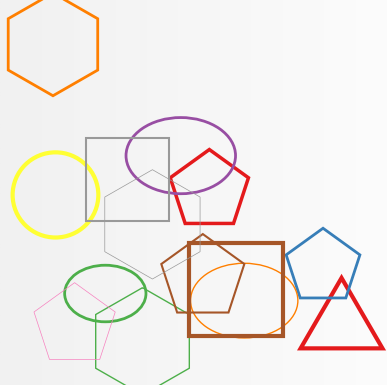[{"shape": "triangle", "thickness": 3, "radius": 0.61, "center": [0.881, 0.156]}, {"shape": "pentagon", "thickness": 2.5, "radius": 0.53, "center": [0.54, 0.505]}, {"shape": "pentagon", "thickness": 2, "radius": 0.5, "center": [0.834, 0.307]}, {"shape": "oval", "thickness": 2, "radius": 0.52, "center": [0.272, 0.238]}, {"shape": "hexagon", "thickness": 1, "radius": 0.7, "center": [0.368, 0.113]}, {"shape": "oval", "thickness": 2, "radius": 0.71, "center": [0.467, 0.596]}, {"shape": "oval", "thickness": 1, "radius": 0.69, "center": [0.63, 0.219]}, {"shape": "hexagon", "thickness": 2, "radius": 0.67, "center": [0.137, 0.885]}, {"shape": "circle", "thickness": 3, "radius": 0.55, "center": [0.143, 0.494]}, {"shape": "square", "thickness": 3, "radius": 0.61, "center": [0.609, 0.248]}, {"shape": "pentagon", "thickness": 1.5, "radius": 0.56, "center": [0.523, 0.279]}, {"shape": "pentagon", "thickness": 0.5, "radius": 0.55, "center": [0.193, 0.156]}, {"shape": "square", "thickness": 1.5, "radius": 0.54, "center": [0.328, 0.533]}, {"shape": "hexagon", "thickness": 0.5, "radius": 0.71, "center": [0.393, 0.417]}]